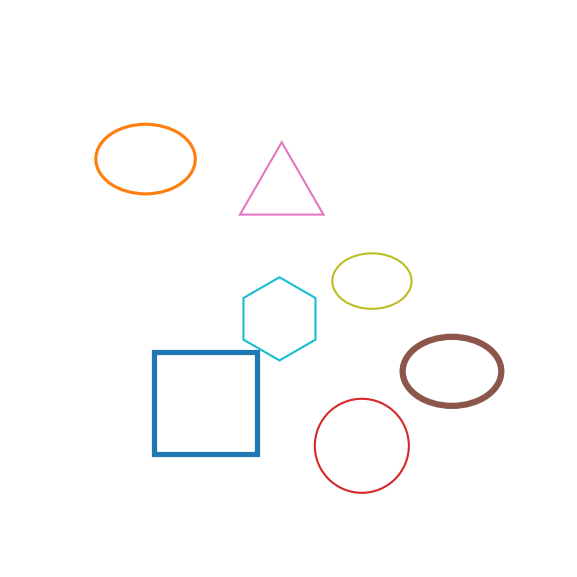[{"shape": "square", "thickness": 2.5, "radius": 0.44, "center": [0.356, 0.301]}, {"shape": "oval", "thickness": 1.5, "radius": 0.43, "center": [0.252, 0.724]}, {"shape": "circle", "thickness": 1, "radius": 0.41, "center": [0.627, 0.227]}, {"shape": "oval", "thickness": 3, "radius": 0.43, "center": [0.783, 0.356]}, {"shape": "triangle", "thickness": 1, "radius": 0.42, "center": [0.488, 0.669]}, {"shape": "oval", "thickness": 1, "radius": 0.34, "center": [0.644, 0.512]}, {"shape": "hexagon", "thickness": 1, "radius": 0.36, "center": [0.484, 0.447]}]